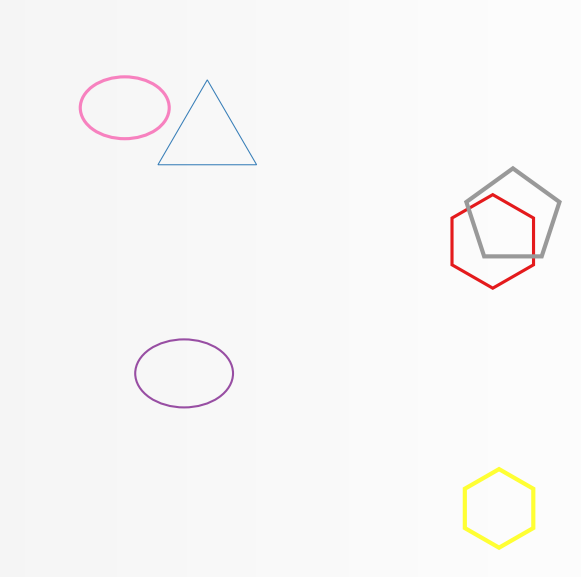[{"shape": "hexagon", "thickness": 1.5, "radius": 0.4, "center": [0.848, 0.581]}, {"shape": "triangle", "thickness": 0.5, "radius": 0.49, "center": [0.357, 0.763]}, {"shape": "oval", "thickness": 1, "radius": 0.42, "center": [0.317, 0.353]}, {"shape": "hexagon", "thickness": 2, "radius": 0.34, "center": [0.859, 0.119]}, {"shape": "oval", "thickness": 1.5, "radius": 0.38, "center": [0.215, 0.813]}, {"shape": "pentagon", "thickness": 2, "radius": 0.42, "center": [0.882, 0.623]}]